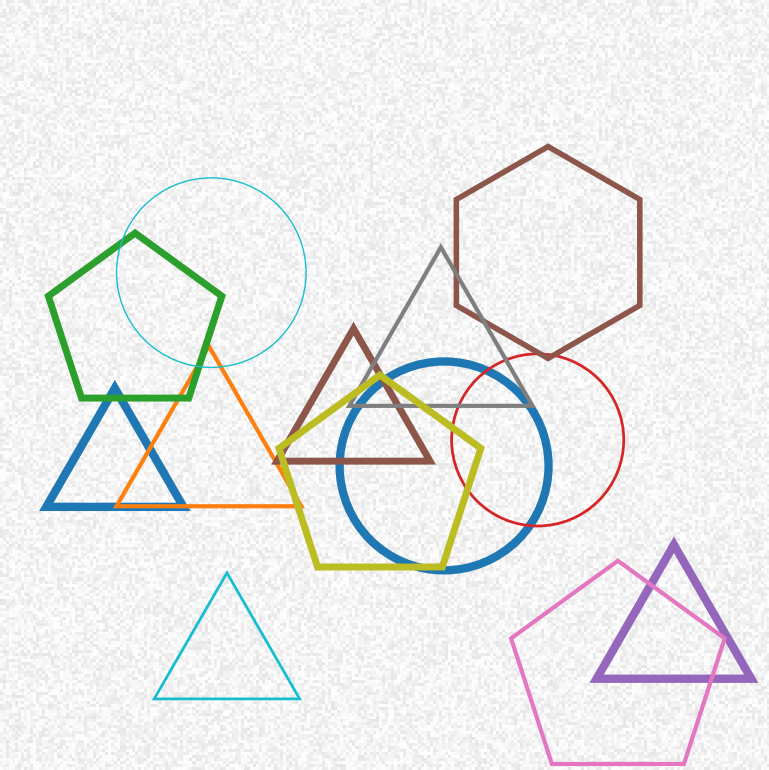[{"shape": "circle", "thickness": 3, "radius": 0.68, "center": [0.577, 0.395]}, {"shape": "triangle", "thickness": 3, "radius": 0.51, "center": [0.149, 0.393]}, {"shape": "triangle", "thickness": 1.5, "radius": 0.69, "center": [0.271, 0.412]}, {"shape": "pentagon", "thickness": 2.5, "radius": 0.59, "center": [0.175, 0.579]}, {"shape": "circle", "thickness": 1, "radius": 0.56, "center": [0.698, 0.429]}, {"shape": "triangle", "thickness": 3, "radius": 0.58, "center": [0.875, 0.177]}, {"shape": "triangle", "thickness": 2.5, "radius": 0.57, "center": [0.459, 0.458]}, {"shape": "hexagon", "thickness": 2, "radius": 0.69, "center": [0.712, 0.672]}, {"shape": "pentagon", "thickness": 1.5, "radius": 0.73, "center": [0.802, 0.126]}, {"shape": "triangle", "thickness": 1.5, "radius": 0.69, "center": [0.573, 0.542]}, {"shape": "pentagon", "thickness": 2.5, "radius": 0.69, "center": [0.493, 0.375]}, {"shape": "circle", "thickness": 0.5, "radius": 0.62, "center": [0.274, 0.646]}, {"shape": "triangle", "thickness": 1, "radius": 0.55, "center": [0.295, 0.147]}]